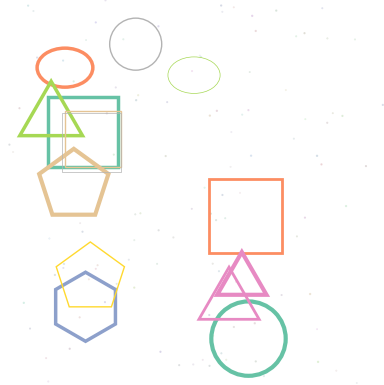[{"shape": "square", "thickness": 2.5, "radius": 0.45, "center": [0.216, 0.657]}, {"shape": "circle", "thickness": 3, "radius": 0.48, "center": [0.645, 0.12]}, {"shape": "square", "thickness": 2, "radius": 0.48, "center": [0.638, 0.438]}, {"shape": "oval", "thickness": 2.5, "radius": 0.36, "center": [0.169, 0.824]}, {"shape": "hexagon", "thickness": 2.5, "radius": 0.45, "center": [0.222, 0.203]}, {"shape": "triangle", "thickness": 3, "radius": 0.37, "center": [0.628, 0.271]}, {"shape": "triangle", "thickness": 2, "radius": 0.45, "center": [0.595, 0.216]}, {"shape": "triangle", "thickness": 2.5, "radius": 0.47, "center": [0.133, 0.695]}, {"shape": "oval", "thickness": 0.5, "radius": 0.34, "center": [0.504, 0.805]}, {"shape": "pentagon", "thickness": 1, "radius": 0.47, "center": [0.235, 0.278]}, {"shape": "pentagon", "thickness": 3, "radius": 0.47, "center": [0.192, 0.519]}, {"shape": "square", "thickness": 1, "radius": 0.37, "center": [0.241, 0.639]}, {"shape": "square", "thickness": 0.5, "radius": 0.38, "center": [0.238, 0.629]}, {"shape": "circle", "thickness": 1, "radius": 0.34, "center": [0.352, 0.885]}]